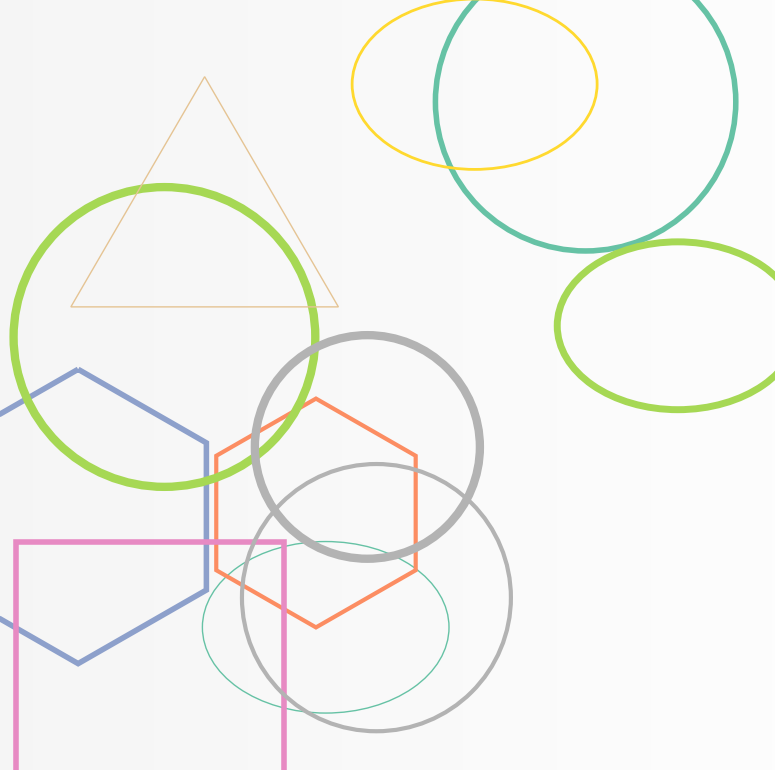[{"shape": "oval", "thickness": 0.5, "radius": 0.8, "center": [0.42, 0.185]}, {"shape": "circle", "thickness": 2, "radius": 0.97, "center": [0.756, 0.868]}, {"shape": "hexagon", "thickness": 1.5, "radius": 0.74, "center": [0.408, 0.334]}, {"shape": "hexagon", "thickness": 2, "radius": 0.96, "center": [0.101, 0.329]}, {"shape": "square", "thickness": 2, "radius": 0.87, "center": [0.194, 0.123]}, {"shape": "circle", "thickness": 3, "radius": 0.97, "center": [0.212, 0.562]}, {"shape": "oval", "thickness": 2.5, "radius": 0.78, "center": [0.875, 0.577]}, {"shape": "oval", "thickness": 1, "radius": 0.79, "center": [0.612, 0.891]}, {"shape": "triangle", "thickness": 0.5, "radius": 1.0, "center": [0.264, 0.701]}, {"shape": "circle", "thickness": 3, "radius": 0.73, "center": [0.474, 0.42]}, {"shape": "circle", "thickness": 1.5, "radius": 0.87, "center": [0.486, 0.224]}]